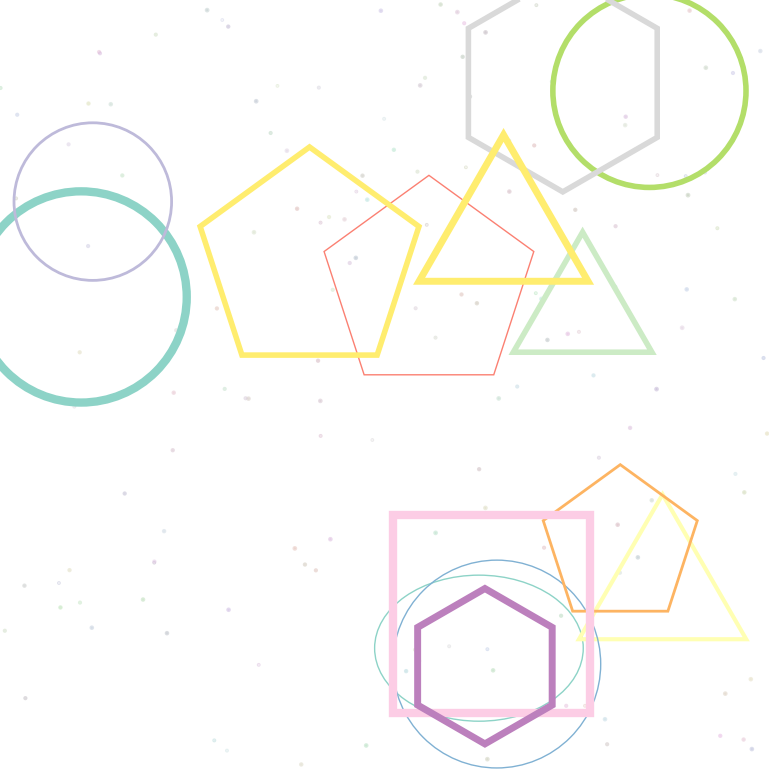[{"shape": "circle", "thickness": 3, "radius": 0.69, "center": [0.105, 0.614]}, {"shape": "oval", "thickness": 0.5, "radius": 0.68, "center": [0.622, 0.158]}, {"shape": "triangle", "thickness": 1.5, "radius": 0.63, "center": [0.861, 0.233]}, {"shape": "circle", "thickness": 1, "radius": 0.51, "center": [0.121, 0.738]}, {"shape": "pentagon", "thickness": 0.5, "radius": 0.72, "center": [0.557, 0.629]}, {"shape": "circle", "thickness": 0.5, "radius": 0.67, "center": [0.645, 0.138]}, {"shape": "pentagon", "thickness": 1, "radius": 0.53, "center": [0.806, 0.291]}, {"shape": "circle", "thickness": 2, "radius": 0.63, "center": [0.843, 0.882]}, {"shape": "square", "thickness": 3, "radius": 0.64, "center": [0.638, 0.203]}, {"shape": "hexagon", "thickness": 2, "radius": 0.71, "center": [0.731, 0.892]}, {"shape": "hexagon", "thickness": 2.5, "radius": 0.5, "center": [0.63, 0.135]}, {"shape": "triangle", "thickness": 2, "radius": 0.52, "center": [0.757, 0.595]}, {"shape": "triangle", "thickness": 2.5, "radius": 0.63, "center": [0.654, 0.698]}, {"shape": "pentagon", "thickness": 2, "radius": 0.75, "center": [0.402, 0.66]}]